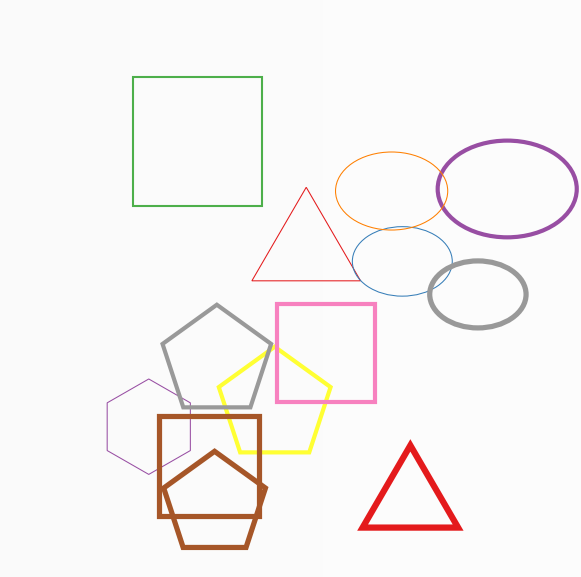[{"shape": "triangle", "thickness": 0.5, "radius": 0.54, "center": [0.527, 0.567]}, {"shape": "triangle", "thickness": 3, "radius": 0.47, "center": [0.706, 0.133]}, {"shape": "oval", "thickness": 0.5, "radius": 0.43, "center": [0.692, 0.546]}, {"shape": "square", "thickness": 1, "radius": 0.56, "center": [0.339, 0.754]}, {"shape": "oval", "thickness": 2, "radius": 0.6, "center": [0.873, 0.672]}, {"shape": "hexagon", "thickness": 0.5, "radius": 0.41, "center": [0.256, 0.26]}, {"shape": "oval", "thickness": 0.5, "radius": 0.48, "center": [0.674, 0.668]}, {"shape": "pentagon", "thickness": 2, "radius": 0.51, "center": [0.473, 0.298]}, {"shape": "square", "thickness": 2.5, "radius": 0.43, "center": [0.36, 0.192]}, {"shape": "pentagon", "thickness": 2.5, "radius": 0.46, "center": [0.369, 0.126]}, {"shape": "square", "thickness": 2, "radius": 0.42, "center": [0.561, 0.387]}, {"shape": "pentagon", "thickness": 2, "radius": 0.49, "center": [0.373, 0.373]}, {"shape": "oval", "thickness": 2.5, "radius": 0.41, "center": [0.822, 0.489]}]